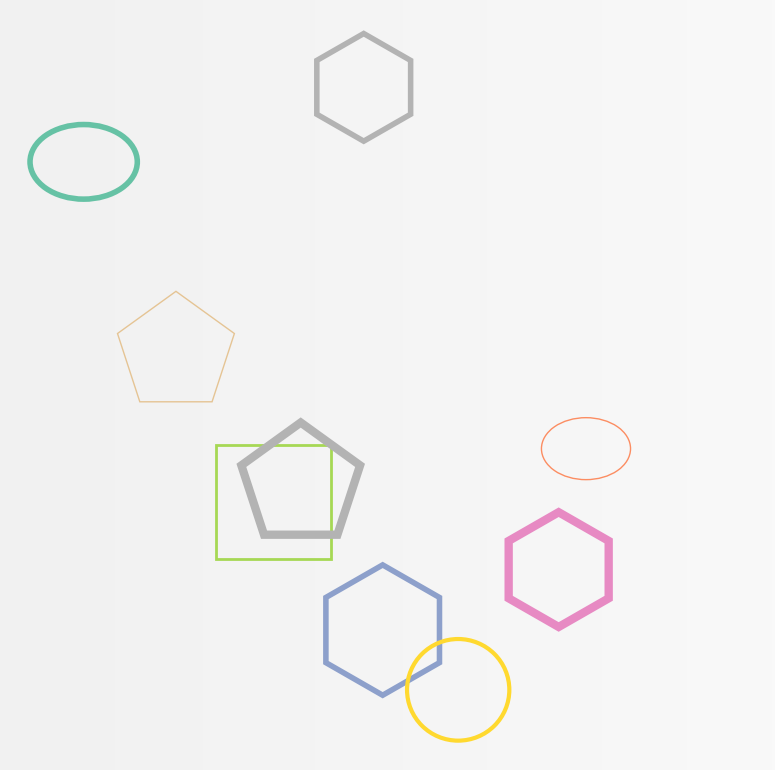[{"shape": "oval", "thickness": 2, "radius": 0.35, "center": [0.108, 0.79]}, {"shape": "oval", "thickness": 0.5, "radius": 0.29, "center": [0.756, 0.417]}, {"shape": "hexagon", "thickness": 2, "radius": 0.42, "center": [0.494, 0.182]}, {"shape": "hexagon", "thickness": 3, "radius": 0.37, "center": [0.721, 0.26]}, {"shape": "square", "thickness": 1, "radius": 0.37, "center": [0.353, 0.348]}, {"shape": "circle", "thickness": 1.5, "radius": 0.33, "center": [0.591, 0.104]}, {"shape": "pentagon", "thickness": 0.5, "radius": 0.4, "center": [0.227, 0.542]}, {"shape": "pentagon", "thickness": 3, "radius": 0.4, "center": [0.388, 0.371]}, {"shape": "hexagon", "thickness": 2, "radius": 0.35, "center": [0.469, 0.887]}]